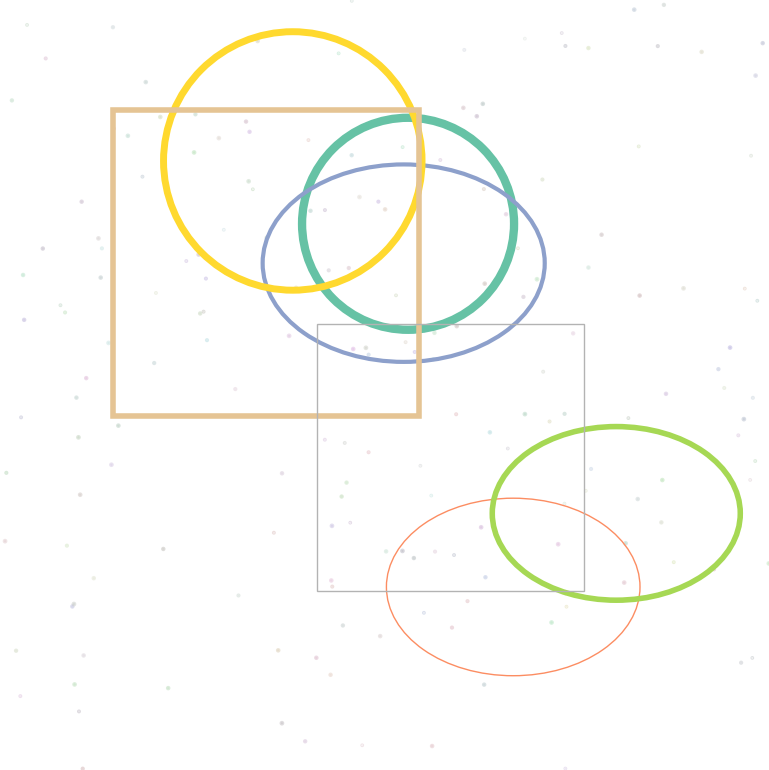[{"shape": "circle", "thickness": 3, "radius": 0.69, "center": [0.53, 0.709]}, {"shape": "oval", "thickness": 0.5, "radius": 0.82, "center": [0.667, 0.238]}, {"shape": "oval", "thickness": 1.5, "radius": 0.92, "center": [0.524, 0.658]}, {"shape": "oval", "thickness": 2, "radius": 0.81, "center": [0.8, 0.333]}, {"shape": "circle", "thickness": 2.5, "radius": 0.84, "center": [0.38, 0.791]}, {"shape": "square", "thickness": 2, "radius": 0.99, "center": [0.346, 0.658]}, {"shape": "square", "thickness": 0.5, "radius": 0.87, "center": [0.585, 0.406]}]